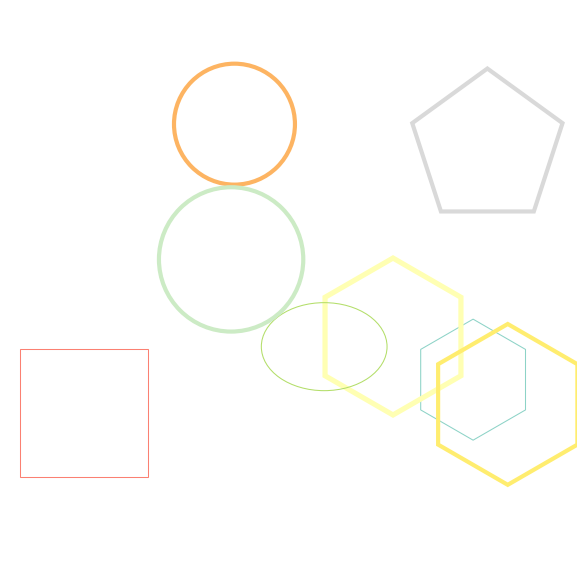[{"shape": "hexagon", "thickness": 0.5, "radius": 0.52, "center": [0.819, 0.342]}, {"shape": "hexagon", "thickness": 2.5, "radius": 0.68, "center": [0.681, 0.416]}, {"shape": "square", "thickness": 0.5, "radius": 0.55, "center": [0.146, 0.284]}, {"shape": "circle", "thickness": 2, "radius": 0.52, "center": [0.406, 0.784]}, {"shape": "oval", "thickness": 0.5, "radius": 0.54, "center": [0.561, 0.399]}, {"shape": "pentagon", "thickness": 2, "radius": 0.68, "center": [0.844, 0.744]}, {"shape": "circle", "thickness": 2, "radius": 0.62, "center": [0.4, 0.55]}, {"shape": "hexagon", "thickness": 2, "radius": 0.7, "center": [0.879, 0.299]}]